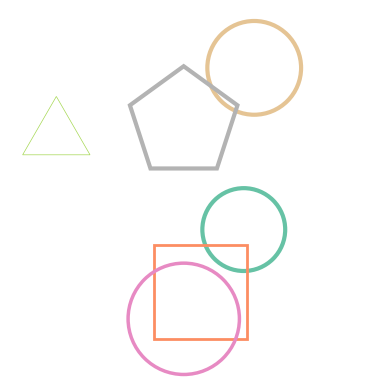[{"shape": "circle", "thickness": 3, "radius": 0.54, "center": [0.633, 0.404]}, {"shape": "square", "thickness": 2, "radius": 0.61, "center": [0.521, 0.241]}, {"shape": "circle", "thickness": 2.5, "radius": 0.72, "center": [0.477, 0.172]}, {"shape": "triangle", "thickness": 0.5, "radius": 0.51, "center": [0.146, 0.648]}, {"shape": "circle", "thickness": 3, "radius": 0.61, "center": [0.66, 0.824]}, {"shape": "pentagon", "thickness": 3, "radius": 0.73, "center": [0.477, 0.681]}]